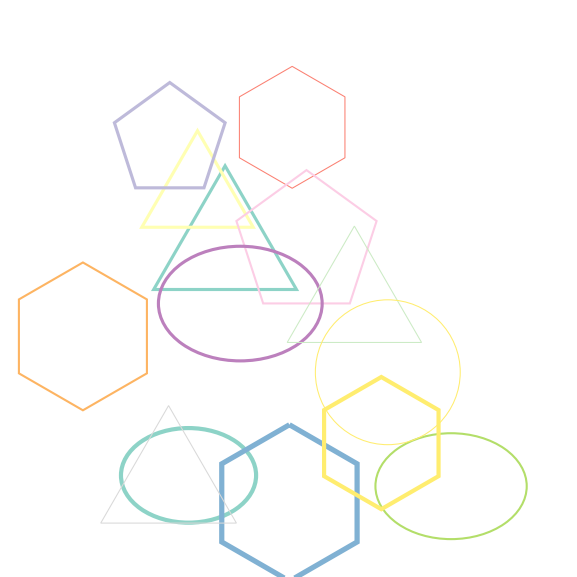[{"shape": "oval", "thickness": 2, "radius": 0.58, "center": [0.326, 0.176]}, {"shape": "triangle", "thickness": 1.5, "radius": 0.71, "center": [0.39, 0.569]}, {"shape": "triangle", "thickness": 1.5, "radius": 0.56, "center": [0.342, 0.661]}, {"shape": "pentagon", "thickness": 1.5, "radius": 0.5, "center": [0.294, 0.755]}, {"shape": "hexagon", "thickness": 0.5, "radius": 0.53, "center": [0.506, 0.779]}, {"shape": "hexagon", "thickness": 2.5, "radius": 0.68, "center": [0.501, 0.128]}, {"shape": "hexagon", "thickness": 1, "radius": 0.64, "center": [0.144, 0.417]}, {"shape": "oval", "thickness": 1, "radius": 0.65, "center": [0.781, 0.157]}, {"shape": "pentagon", "thickness": 1, "radius": 0.64, "center": [0.531, 0.577]}, {"shape": "triangle", "thickness": 0.5, "radius": 0.68, "center": [0.292, 0.161]}, {"shape": "oval", "thickness": 1.5, "radius": 0.71, "center": [0.416, 0.473]}, {"shape": "triangle", "thickness": 0.5, "radius": 0.67, "center": [0.614, 0.473]}, {"shape": "circle", "thickness": 0.5, "radius": 0.63, "center": [0.672, 0.355]}, {"shape": "hexagon", "thickness": 2, "radius": 0.57, "center": [0.66, 0.232]}]